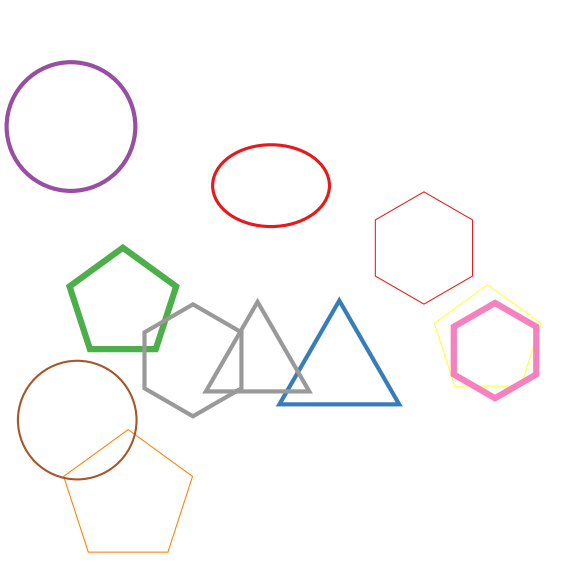[{"shape": "hexagon", "thickness": 0.5, "radius": 0.49, "center": [0.734, 0.57]}, {"shape": "oval", "thickness": 1.5, "radius": 0.51, "center": [0.469, 0.678]}, {"shape": "triangle", "thickness": 2, "radius": 0.6, "center": [0.588, 0.359]}, {"shape": "pentagon", "thickness": 3, "radius": 0.49, "center": [0.213, 0.473]}, {"shape": "circle", "thickness": 2, "radius": 0.56, "center": [0.123, 0.78]}, {"shape": "pentagon", "thickness": 0.5, "radius": 0.59, "center": [0.222, 0.138]}, {"shape": "pentagon", "thickness": 0.5, "radius": 0.49, "center": [0.845, 0.409]}, {"shape": "circle", "thickness": 1, "radius": 0.51, "center": [0.134, 0.272]}, {"shape": "hexagon", "thickness": 3, "radius": 0.41, "center": [0.857, 0.392]}, {"shape": "hexagon", "thickness": 2, "radius": 0.48, "center": [0.334, 0.375]}, {"shape": "triangle", "thickness": 2, "radius": 0.52, "center": [0.446, 0.373]}]